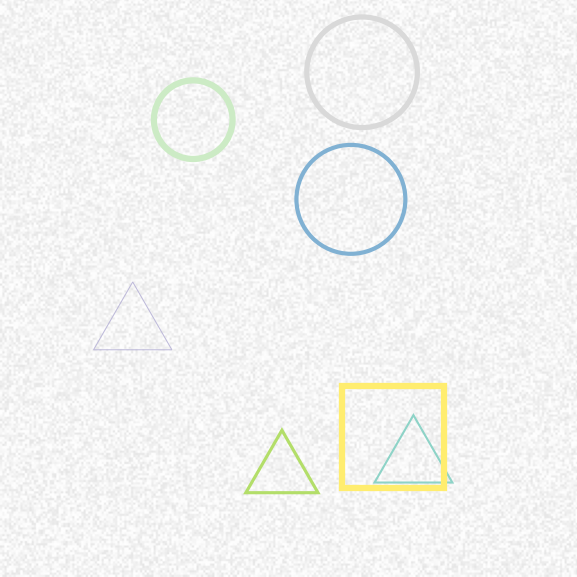[{"shape": "triangle", "thickness": 1, "radius": 0.39, "center": [0.716, 0.202]}, {"shape": "triangle", "thickness": 0.5, "radius": 0.39, "center": [0.23, 0.433]}, {"shape": "circle", "thickness": 2, "radius": 0.47, "center": [0.608, 0.654]}, {"shape": "triangle", "thickness": 1.5, "radius": 0.36, "center": [0.488, 0.182]}, {"shape": "circle", "thickness": 2.5, "radius": 0.48, "center": [0.627, 0.874]}, {"shape": "circle", "thickness": 3, "radius": 0.34, "center": [0.335, 0.792]}, {"shape": "square", "thickness": 3, "radius": 0.44, "center": [0.681, 0.242]}]